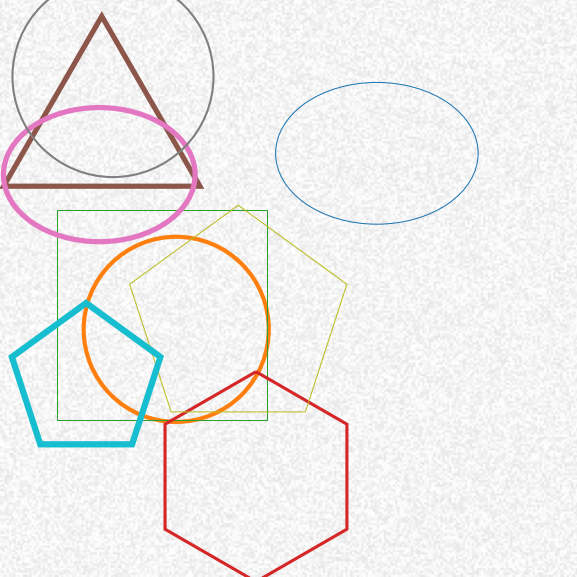[{"shape": "oval", "thickness": 0.5, "radius": 0.88, "center": [0.653, 0.734]}, {"shape": "circle", "thickness": 2, "radius": 0.8, "center": [0.305, 0.429]}, {"shape": "square", "thickness": 0.5, "radius": 0.91, "center": [0.28, 0.453]}, {"shape": "hexagon", "thickness": 1.5, "radius": 0.91, "center": [0.443, 0.174]}, {"shape": "triangle", "thickness": 2.5, "radius": 0.98, "center": [0.176, 0.775]}, {"shape": "oval", "thickness": 2.5, "radius": 0.83, "center": [0.172, 0.697]}, {"shape": "circle", "thickness": 1, "radius": 0.87, "center": [0.196, 0.867]}, {"shape": "pentagon", "thickness": 0.5, "radius": 0.99, "center": [0.413, 0.446]}, {"shape": "pentagon", "thickness": 3, "radius": 0.68, "center": [0.149, 0.339]}]